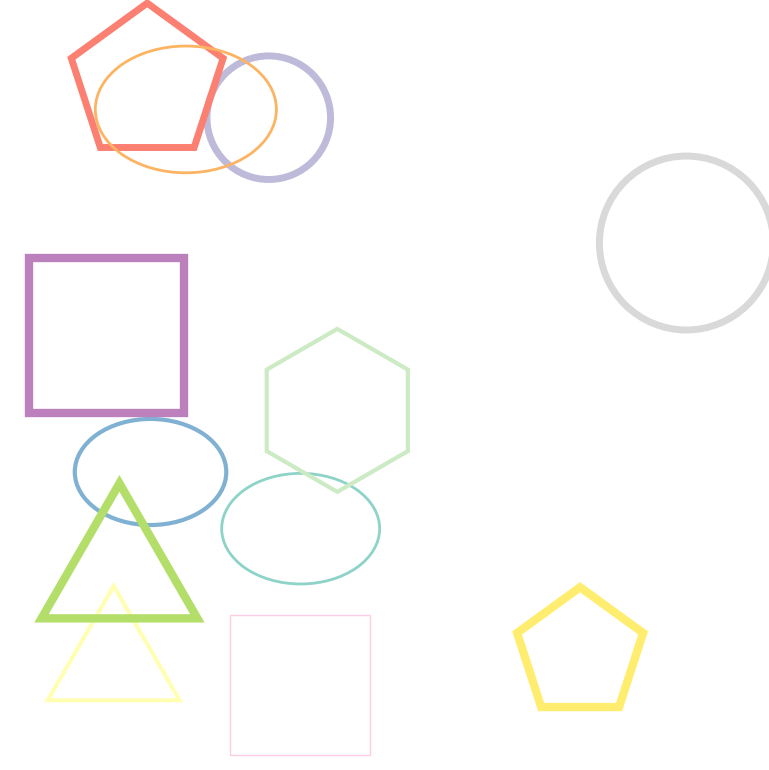[{"shape": "oval", "thickness": 1, "radius": 0.51, "center": [0.39, 0.313]}, {"shape": "triangle", "thickness": 1.5, "radius": 0.49, "center": [0.148, 0.14]}, {"shape": "circle", "thickness": 2.5, "radius": 0.4, "center": [0.349, 0.847]}, {"shape": "pentagon", "thickness": 2.5, "radius": 0.52, "center": [0.191, 0.892]}, {"shape": "oval", "thickness": 1.5, "radius": 0.49, "center": [0.196, 0.387]}, {"shape": "oval", "thickness": 1, "radius": 0.59, "center": [0.241, 0.858]}, {"shape": "triangle", "thickness": 3, "radius": 0.58, "center": [0.155, 0.255]}, {"shape": "square", "thickness": 0.5, "radius": 0.45, "center": [0.389, 0.111]}, {"shape": "circle", "thickness": 2.5, "radius": 0.56, "center": [0.891, 0.684]}, {"shape": "square", "thickness": 3, "radius": 0.51, "center": [0.138, 0.564]}, {"shape": "hexagon", "thickness": 1.5, "radius": 0.53, "center": [0.438, 0.467]}, {"shape": "pentagon", "thickness": 3, "radius": 0.43, "center": [0.753, 0.151]}]